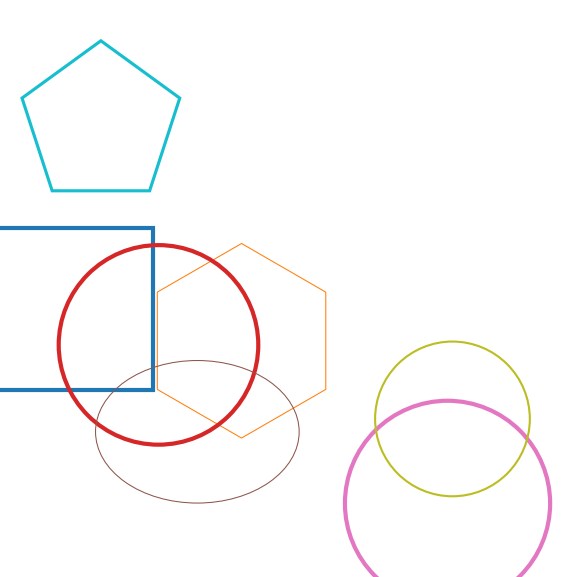[{"shape": "square", "thickness": 2, "radius": 0.7, "center": [0.125, 0.464]}, {"shape": "hexagon", "thickness": 0.5, "radius": 0.84, "center": [0.418, 0.409]}, {"shape": "circle", "thickness": 2, "radius": 0.86, "center": [0.274, 0.402]}, {"shape": "oval", "thickness": 0.5, "radius": 0.88, "center": [0.342, 0.251]}, {"shape": "circle", "thickness": 2, "radius": 0.89, "center": [0.775, 0.128]}, {"shape": "circle", "thickness": 1, "radius": 0.67, "center": [0.783, 0.274]}, {"shape": "pentagon", "thickness": 1.5, "radius": 0.72, "center": [0.175, 0.785]}]